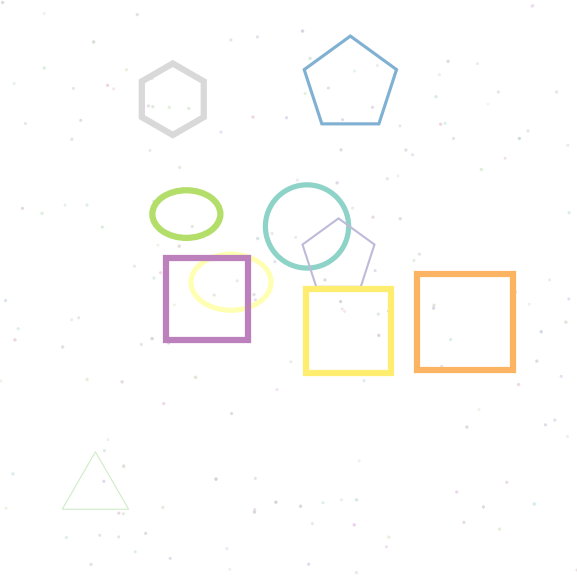[{"shape": "circle", "thickness": 2.5, "radius": 0.36, "center": [0.532, 0.607]}, {"shape": "oval", "thickness": 2.5, "radius": 0.35, "center": [0.4, 0.51]}, {"shape": "pentagon", "thickness": 1, "radius": 0.33, "center": [0.586, 0.555]}, {"shape": "pentagon", "thickness": 1.5, "radius": 0.42, "center": [0.607, 0.853]}, {"shape": "square", "thickness": 3, "radius": 0.41, "center": [0.806, 0.441]}, {"shape": "oval", "thickness": 3, "radius": 0.29, "center": [0.323, 0.628]}, {"shape": "hexagon", "thickness": 3, "radius": 0.31, "center": [0.299, 0.827]}, {"shape": "square", "thickness": 3, "radius": 0.36, "center": [0.358, 0.482]}, {"shape": "triangle", "thickness": 0.5, "radius": 0.33, "center": [0.165, 0.151]}, {"shape": "square", "thickness": 3, "radius": 0.37, "center": [0.604, 0.426]}]